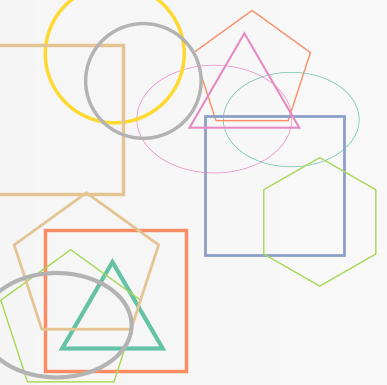[{"shape": "triangle", "thickness": 3, "radius": 0.75, "center": [0.29, 0.17]}, {"shape": "oval", "thickness": 0.5, "radius": 0.88, "center": [0.752, 0.689]}, {"shape": "pentagon", "thickness": 1, "radius": 0.79, "center": [0.651, 0.815]}, {"shape": "square", "thickness": 2.5, "radius": 0.91, "center": [0.297, 0.219]}, {"shape": "square", "thickness": 2, "radius": 0.9, "center": [0.709, 0.518]}, {"shape": "oval", "thickness": 0.5, "radius": 1.0, "center": [0.553, 0.691]}, {"shape": "triangle", "thickness": 1.5, "radius": 0.82, "center": [0.631, 0.75]}, {"shape": "pentagon", "thickness": 1, "radius": 0.95, "center": [0.183, 0.162]}, {"shape": "hexagon", "thickness": 1, "radius": 0.83, "center": [0.825, 0.424]}, {"shape": "circle", "thickness": 2.5, "radius": 0.9, "center": [0.296, 0.86]}, {"shape": "square", "thickness": 2.5, "radius": 0.97, "center": [0.123, 0.689]}, {"shape": "pentagon", "thickness": 2, "radius": 0.98, "center": [0.223, 0.303]}, {"shape": "circle", "thickness": 2.5, "radius": 0.75, "center": [0.37, 0.79]}, {"shape": "oval", "thickness": 3, "radius": 0.97, "center": [0.146, 0.155]}]